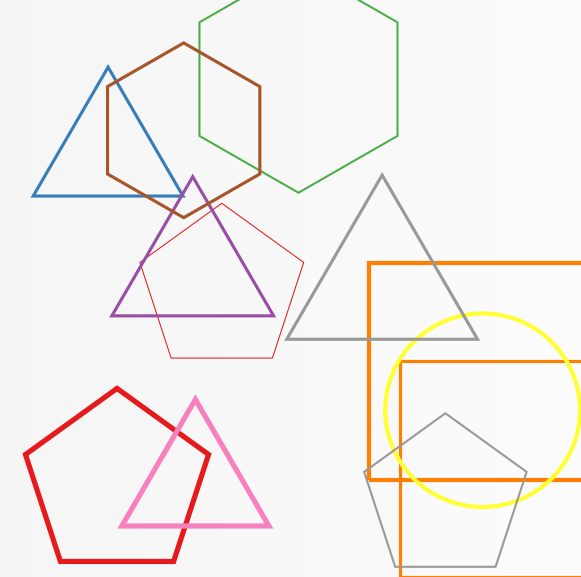[{"shape": "pentagon", "thickness": 2.5, "radius": 0.83, "center": [0.201, 0.161]}, {"shape": "pentagon", "thickness": 0.5, "radius": 0.74, "center": [0.382, 0.499]}, {"shape": "triangle", "thickness": 1.5, "radius": 0.74, "center": [0.186, 0.734]}, {"shape": "hexagon", "thickness": 1, "radius": 0.98, "center": [0.513, 0.862]}, {"shape": "triangle", "thickness": 1.5, "radius": 0.8, "center": [0.332, 0.533]}, {"shape": "square", "thickness": 2, "radius": 0.94, "center": [0.823, 0.356]}, {"shape": "square", "thickness": 1.5, "radius": 0.93, "center": [0.874, 0.186]}, {"shape": "circle", "thickness": 2, "radius": 0.84, "center": [0.83, 0.289]}, {"shape": "hexagon", "thickness": 1.5, "radius": 0.76, "center": [0.316, 0.774]}, {"shape": "triangle", "thickness": 2.5, "radius": 0.73, "center": [0.336, 0.161]}, {"shape": "triangle", "thickness": 1.5, "radius": 0.95, "center": [0.657, 0.506]}, {"shape": "pentagon", "thickness": 1, "radius": 0.73, "center": [0.766, 0.137]}]